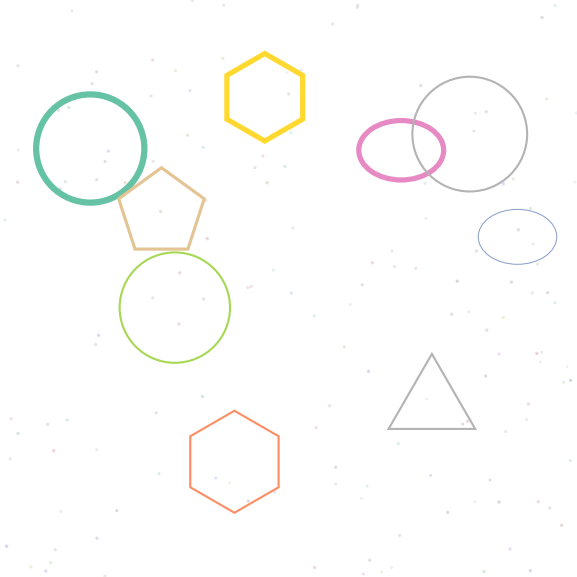[{"shape": "circle", "thickness": 3, "radius": 0.47, "center": [0.156, 0.742]}, {"shape": "hexagon", "thickness": 1, "radius": 0.44, "center": [0.406, 0.2]}, {"shape": "oval", "thickness": 0.5, "radius": 0.34, "center": [0.896, 0.589]}, {"shape": "oval", "thickness": 2.5, "radius": 0.37, "center": [0.695, 0.739]}, {"shape": "circle", "thickness": 1, "radius": 0.48, "center": [0.303, 0.466]}, {"shape": "hexagon", "thickness": 2.5, "radius": 0.38, "center": [0.458, 0.831]}, {"shape": "pentagon", "thickness": 1.5, "radius": 0.39, "center": [0.28, 0.631]}, {"shape": "circle", "thickness": 1, "radius": 0.5, "center": [0.813, 0.767]}, {"shape": "triangle", "thickness": 1, "radius": 0.43, "center": [0.748, 0.3]}]